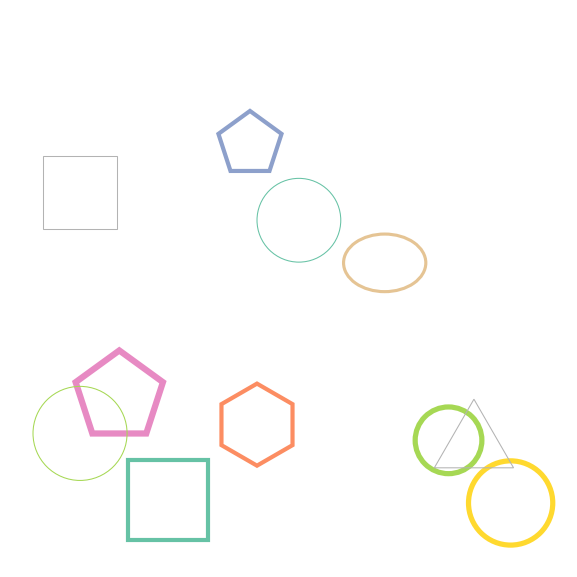[{"shape": "circle", "thickness": 0.5, "radius": 0.36, "center": [0.518, 0.618]}, {"shape": "square", "thickness": 2, "radius": 0.34, "center": [0.291, 0.133]}, {"shape": "hexagon", "thickness": 2, "radius": 0.36, "center": [0.445, 0.264]}, {"shape": "pentagon", "thickness": 2, "radius": 0.29, "center": [0.433, 0.75]}, {"shape": "pentagon", "thickness": 3, "radius": 0.4, "center": [0.207, 0.313]}, {"shape": "circle", "thickness": 2.5, "radius": 0.29, "center": [0.777, 0.237]}, {"shape": "circle", "thickness": 0.5, "radius": 0.41, "center": [0.139, 0.249]}, {"shape": "circle", "thickness": 2.5, "radius": 0.36, "center": [0.884, 0.128]}, {"shape": "oval", "thickness": 1.5, "radius": 0.36, "center": [0.666, 0.544]}, {"shape": "square", "thickness": 0.5, "radius": 0.32, "center": [0.138, 0.666]}, {"shape": "triangle", "thickness": 0.5, "radius": 0.4, "center": [0.821, 0.229]}]